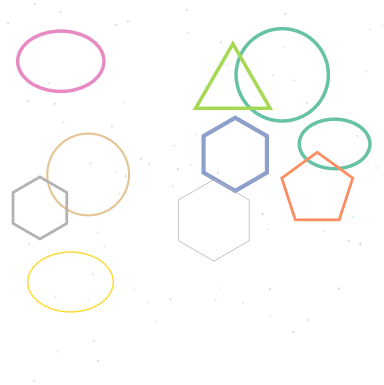[{"shape": "oval", "thickness": 2.5, "radius": 0.46, "center": [0.869, 0.626]}, {"shape": "circle", "thickness": 2.5, "radius": 0.6, "center": [0.733, 0.806]}, {"shape": "pentagon", "thickness": 2, "radius": 0.48, "center": [0.824, 0.507]}, {"shape": "hexagon", "thickness": 3, "radius": 0.48, "center": [0.611, 0.599]}, {"shape": "oval", "thickness": 2.5, "radius": 0.56, "center": [0.158, 0.841]}, {"shape": "triangle", "thickness": 2.5, "radius": 0.56, "center": [0.605, 0.775]}, {"shape": "oval", "thickness": 1, "radius": 0.56, "center": [0.183, 0.268]}, {"shape": "circle", "thickness": 1.5, "radius": 0.53, "center": [0.229, 0.547]}, {"shape": "hexagon", "thickness": 0.5, "radius": 0.53, "center": [0.556, 0.428]}, {"shape": "hexagon", "thickness": 2, "radius": 0.4, "center": [0.104, 0.46]}]